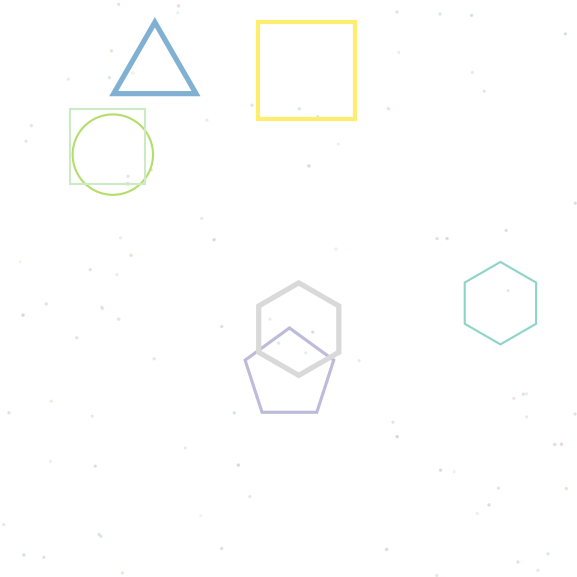[{"shape": "hexagon", "thickness": 1, "radius": 0.36, "center": [0.867, 0.474]}, {"shape": "pentagon", "thickness": 1.5, "radius": 0.4, "center": [0.501, 0.351]}, {"shape": "triangle", "thickness": 2.5, "radius": 0.41, "center": [0.268, 0.878]}, {"shape": "circle", "thickness": 1, "radius": 0.35, "center": [0.195, 0.731]}, {"shape": "hexagon", "thickness": 2.5, "radius": 0.4, "center": [0.517, 0.429]}, {"shape": "square", "thickness": 1, "radius": 0.32, "center": [0.186, 0.746]}, {"shape": "square", "thickness": 2, "radius": 0.42, "center": [0.531, 0.876]}]